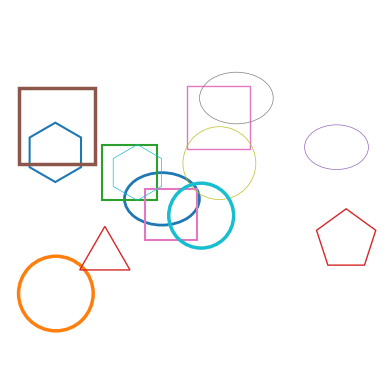[{"shape": "hexagon", "thickness": 1.5, "radius": 0.39, "center": [0.144, 0.604]}, {"shape": "oval", "thickness": 2, "radius": 0.49, "center": [0.421, 0.483]}, {"shape": "circle", "thickness": 2.5, "radius": 0.48, "center": [0.145, 0.238]}, {"shape": "square", "thickness": 1.5, "radius": 0.36, "center": [0.335, 0.553]}, {"shape": "triangle", "thickness": 1, "radius": 0.38, "center": [0.272, 0.337]}, {"shape": "pentagon", "thickness": 1, "radius": 0.4, "center": [0.899, 0.377]}, {"shape": "oval", "thickness": 0.5, "radius": 0.41, "center": [0.874, 0.618]}, {"shape": "square", "thickness": 2.5, "radius": 0.49, "center": [0.148, 0.673]}, {"shape": "square", "thickness": 1.5, "radius": 0.33, "center": [0.444, 0.443]}, {"shape": "square", "thickness": 1, "radius": 0.41, "center": [0.569, 0.696]}, {"shape": "oval", "thickness": 0.5, "radius": 0.48, "center": [0.614, 0.745]}, {"shape": "circle", "thickness": 0.5, "radius": 0.47, "center": [0.57, 0.576]}, {"shape": "hexagon", "thickness": 0.5, "radius": 0.36, "center": [0.357, 0.552]}, {"shape": "circle", "thickness": 2.5, "radius": 0.42, "center": [0.523, 0.44]}]